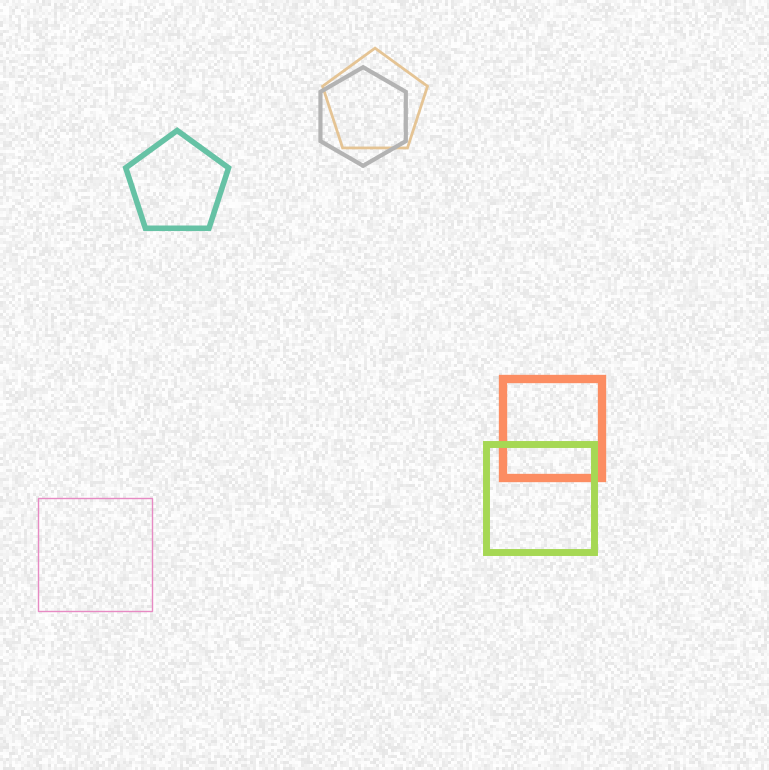[{"shape": "pentagon", "thickness": 2, "radius": 0.35, "center": [0.23, 0.76]}, {"shape": "square", "thickness": 3, "radius": 0.32, "center": [0.718, 0.443]}, {"shape": "square", "thickness": 0.5, "radius": 0.37, "center": [0.123, 0.28]}, {"shape": "square", "thickness": 2.5, "radius": 0.35, "center": [0.701, 0.353]}, {"shape": "pentagon", "thickness": 1, "radius": 0.36, "center": [0.487, 0.866]}, {"shape": "hexagon", "thickness": 1.5, "radius": 0.32, "center": [0.472, 0.849]}]